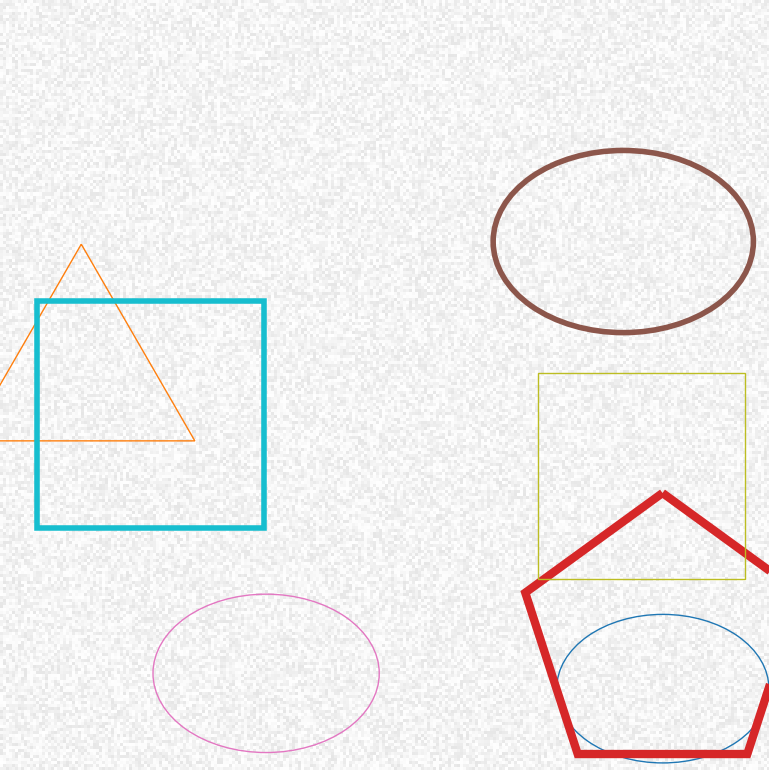[{"shape": "oval", "thickness": 0.5, "radius": 0.69, "center": [0.861, 0.106]}, {"shape": "triangle", "thickness": 0.5, "radius": 0.85, "center": [0.106, 0.513]}, {"shape": "pentagon", "thickness": 3, "radius": 0.94, "center": [0.86, 0.172]}, {"shape": "oval", "thickness": 2, "radius": 0.84, "center": [0.809, 0.686]}, {"shape": "oval", "thickness": 0.5, "radius": 0.73, "center": [0.346, 0.126]}, {"shape": "square", "thickness": 0.5, "radius": 0.67, "center": [0.833, 0.381]}, {"shape": "square", "thickness": 2, "radius": 0.74, "center": [0.195, 0.462]}]